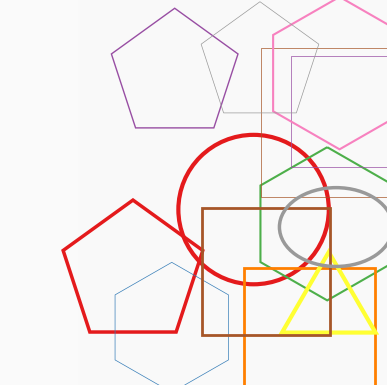[{"shape": "circle", "thickness": 3, "radius": 0.97, "center": [0.654, 0.456]}, {"shape": "pentagon", "thickness": 2.5, "radius": 0.95, "center": [0.343, 0.291]}, {"shape": "hexagon", "thickness": 0.5, "radius": 0.84, "center": [0.443, 0.15]}, {"shape": "hexagon", "thickness": 1.5, "radius": 0.99, "center": [0.844, 0.419]}, {"shape": "pentagon", "thickness": 1, "radius": 0.86, "center": [0.451, 0.807]}, {"shape": "square", "thickness": 0.5, "radius": 0.72, "center": [0.895, 0.711]}, {"shape": "square", "thickness": 2, "radius": 0.85, "center": [0.798, 0.134]}, {"shape": "triangle", "thickness": 3, "radius": 0.7, "center": [0.848, 0.206]}, {"shape": "square", "thickness": 2, "radius": 0.83, "center": [0.687, 0.295]}, {"shape": "square", "thickness": 0.5, "radius": 0.97, "center": [0.867, 0.683]}, {"shape": "hexagon", "thickness": 1.5, "radius": 0.99, "center": [0.876, 0.81]}, {"shape": "pentagon", "thickness": 0.5, "radius": 0.8, "center": [0.671, 0.836]}, {"shape": "oval", "thickness": 2.5, "radius": 0.73, "center": [0.867, 0.41]}]